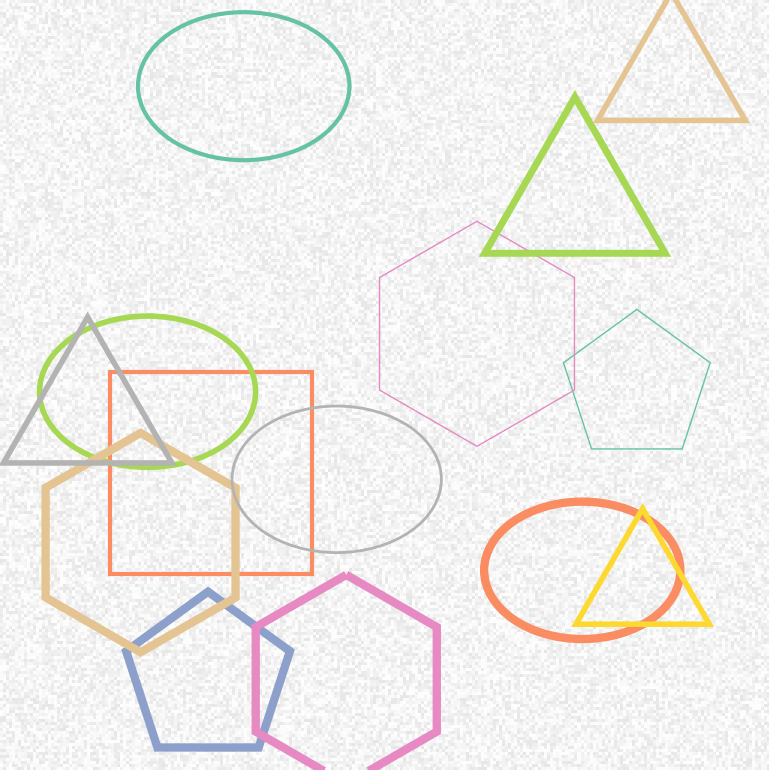[{"shape": "pentagon", "thickness": 0.5, "radius": 0.5, "center": [0.827, 0.498]}, {"shape": "oval", "thickness": 1.5, "radius": 0.69, "center": [0.317, 0.888]}, {"shape": "oval", "thickness": 3, "radius": 0.64, "center": [0.756, 0.259]}, {"shape": "square", "thickness": 1.5, "radius": 0.66, "center": [0.274, 0.386]}, {"shape": "pentagon", "thickness": 3, "radius": 0.56, "center": [0.27, 0.12]}, {"shape": "hexagon", "thickness": 3, "radius": 0.68, "center": [0.45, 0.118]}, {"shape": "hexagon", "thickness": 0.5, "radius": 0.73, "center": [0.619, 0.567]}, {"shape": "triangle", "thickness": 2.5, "radius": 0.68, "center": [0.747, 0.739]}, {"shape": "oval", "thickness": 2, "radius": 0.7, "center": [0.192, 0.491]}, {"shape": "triangle", "thickness": 2, "radius": 0.5, "center": [0.835, 0.239]}, {"shape": "triangle", "thickness": 2, "radius": 0.55, "center": [0.872, 0.899]}, {"shape": "hexagon", "thickness": 3, "radius": 0.71, "center": [0.183, 0.295]}, {"shape": "triangle", "thickness": 2, "radius": 0.63, "center": [0.114, 0.462]}, {"shape": "oval", "thickness": 1, "radius": 0.68, "center": [0.437, 0.377]}]